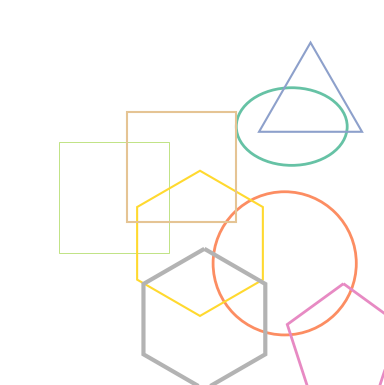[{"shape": "oval", "thickness": 2, "radius": 0.72, "center": [0.758, 0.671]}, {"shape": "circle", "thickness": 2, "radius": 0.93, "center": [0.739, 0.316]}, {"shape": "triangle", "thickness": 1.5, "radius": 0.77, "center": [0.807, 0.735]}, {"shape": "pentagon", "thickness": 2, "radius": 0.77, "center": [0.892, 0.11]}, {"shape": "square", "thickness": 0.5, "radius": 0.71, "center": [0.297, 0.487]}, {"shape": "hexagon", "thickness": 1.5, "radius": 0.94, "center": [0.519, 0.368]}, {"shape": "square", "thickness": 1.5, "radius": 0.71, "center": [0.471, 0.566]}, {"shape": "hexagon", "thickness": 3, "radius": 0.91, "center": [0.531, 0.171]}]